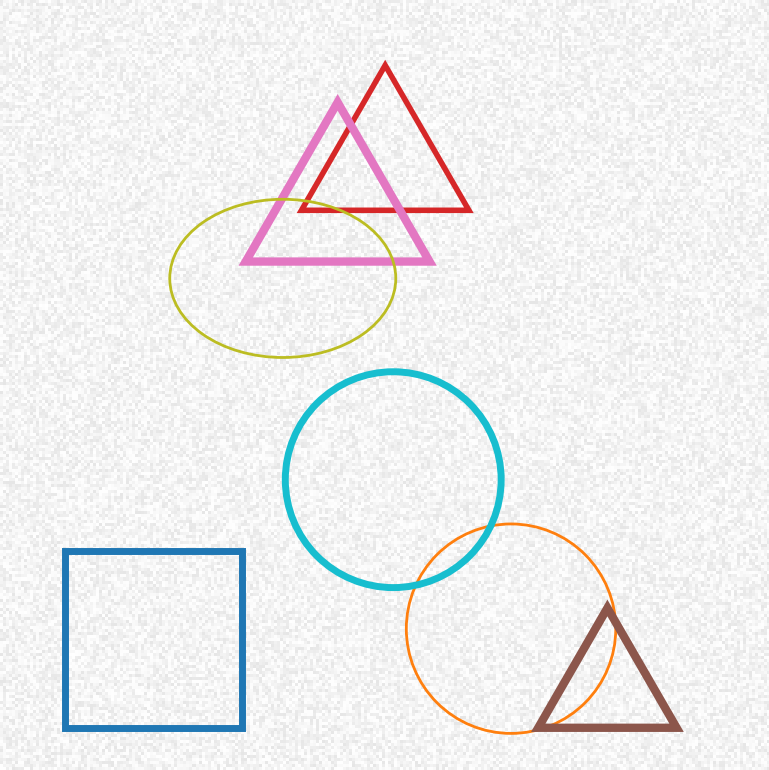[{"shape": "square", "thickness": 2.5, "radius": 0.57, "center": [0.2, 0.169]}, {"shape": "circle", "thickness": 1, "radius": 0.68, "center": [0.664, 0.184]}, {"shape": "triangle", "thickness": 2, "radius": 0.63, "center": [0.5, 0.79]}, {"shape": "triangle", "thickness": 3, "radius": 0.52, "center": [0.789, 0.107]}, {"shape": "triangle", "thickness": 3, "radius": 0.69, "center": [0.439, 0.729]}, {"shape": "oval", "thickness": 1, "radius": 0.73, "center": [0.367, 0.638]}, {"shape": "circle", "thickness": 2.5, "radius": 0.7, "center": [0.511, 0.377]}]